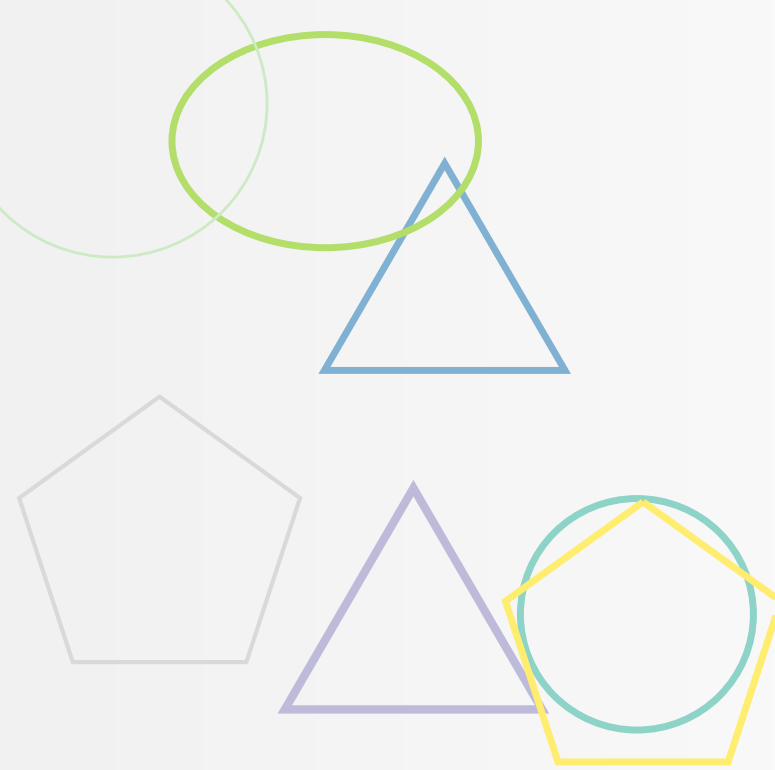[{"shape": "circle", "thickness": 2.5, "radius": 0.75, "center": [0.822, 0.202]}, {"shape": "triangle", "thickness": 3, "radius": 0.96, "center": [0.533, 0.174]}, {"shape": "triangle", "thickness": 2.5, "radius": 0.9, "center": [0.574, 0.609]}, {"shape": "oval", "thickness": 2.5, "radius": 0.99, "center": [0.42, 0.817]}, {"shape": "pentagon", "thickness": 1.5, "radius": 0.95, "center": [0.206, 0.294]}, {"shape": "circle", "thickness": 1, "radius": 1.0, "center": [0.145, 0.865]}, {"shape": "pentagon", "thickness": 2.5, "radius": 0.93, "center": [0.83, 0.162]}]